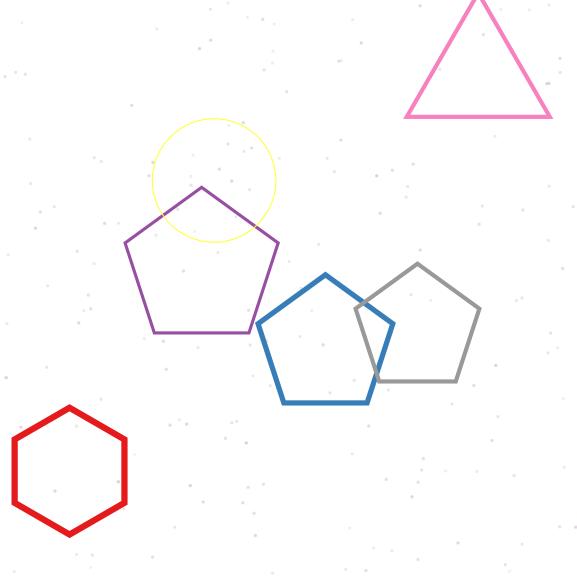[{"shape": "hexagon", "thickness": 3, "radius": 0.55, "center": [0.12, 0.183]}, {"shape": "pentagon", "thickness": 2.5, "radius": 0.61, "center": [0.564, 0.401]}, {"shape": "pentagon", "thickness": 1.5, "radius": 0.7, "center": [0.349, 0.535]}, {"shape": "circle", "thickness": 0.5, "radius": 0.53, "center": [0.371, 0.687]}, {"shape": "triangle", "thickness": 2, "radius": 0.72, "center": [0.828, 0.868]}, {"shape": "pentagon", "thickness": 2, "radius": 0.56, "center": [0.723, 0.43]}]